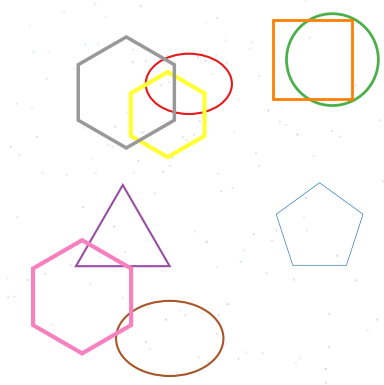[{"shape": "oval", "thickness": 1.5, "radius": 0.56, "center": [0.49, 0.782]}, {"shape": "pentagon", "thickness": 0.5, "radius": 0.59, "center": [0.83, 0.407]}, {"shape": "circle", "thickness": 2, "radius": 0.6, "center": [0.863, 0.845]}, {"shape": "triangle", "thickness": 1.5, "radius": 0.7, "center": [0.319, 0.379]}, {"shape": "square", "thickness": 2, "radius": 0.51, "center": [0.812, 0.846]}, {"shape": "hexagon", "thickness": 3, "radius": 0.55, "center": [0.435, 0.702]}, {"shape": "oval", "thickness": 1.5, "radius": 0.7, "center": [0.441, 0.121]}, {"shape": "hexagon", "thickness": 3, "radius": 0.74, "center": [0.213, 0.229]}, {"shape": "hexagon", "thickness": 2.5, "radius": 0.72, "center": [0.328, 0.76]}]